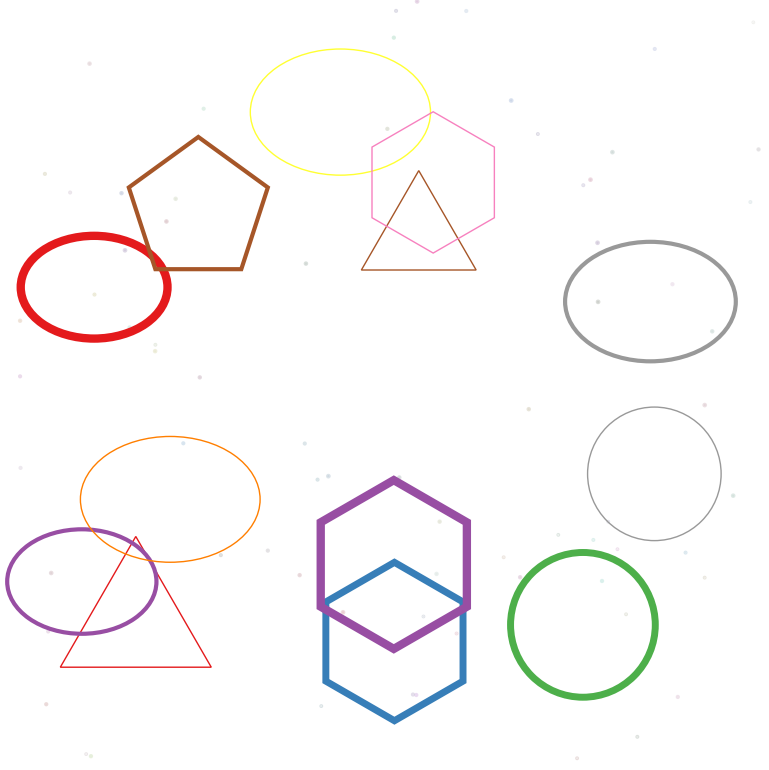[{"shape": "oval", "thickness": 3, "radius": 0.48, "center": [0.122, 0.627]}, {"shape": "triangle", "thickness": 0.5, "radius": 0.57, "center": [0.176, 0.19]}, {"shape": "hexagon", "thickness": 2.5, "radius": 0.51, "center": [0.512, 0.167]}, {"shape": "circle", "thickness": 2.5, "radius": 0.47, "center": [0.757, 0.188]}, {"shape": "oval", "thickness": 1.5, "radius": 0.48, "center": [0.106, 0.245]}, {"shape": "hexagon", "thickness": 3, "radius": 0.55, "center": [0.511, 0.267]}, {"shape": "oval", "thickness": 0.5, "radius": 0.58, "center": [0.221, 0.351]}, {"shape": "oval", "thickness": 0.5, "radius": 0.59, "center": [0.442, 0.854]}, {"shape": "triangle", "thickness": 0.5, "radius": 0.43, "center": [0.544, 0.692]}, {"shape": "pentagon", "thickness": 1.5, "radius": 0.47, "center": [0.258, 0.727]}, {"shape": "hexagon", "thickness": 0.5, "radius": 0.46, "center": [0.563, 0.763]}, {"shape": "circle", "thickness": 0.5, "radius": 0.43, "center": [0.85, 0.385]}, {"shape": "oval", "thickness": 1.5, "radius": 0.55, "center": [0.845, 0.608]}]